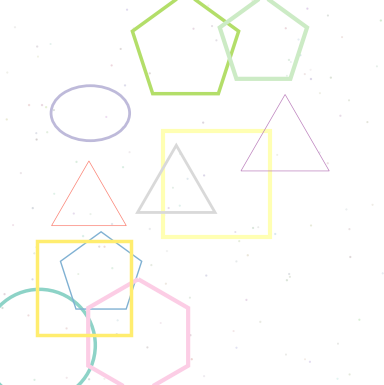[{"shape": "circle", "thickness": 2.5, "radius": 0.73, "center": [0.102, 0.103]}, {"shape": "square", "thickness": 3, "radius": 0.69, "center": [0.562, 0.522]}, {"shape": "oval", "thickness": 2, "radius": 0.51, "center": [0.235, 0.706]}, {"shape": "triangle", "thickness": 0.5, "radius": 0.56, "center": [0.231, 0.47]}, {"shape": "pentagon", "thickness": 1, "radius": 0.55, "center": [0.263, 0.287]}, {"shape": "pentagon", "thickness": 2.5, "radius": 0.73, "center": [0.482, 0.874]}, {"shape": "hexagon", "thickness": 3, "radius": 0.75, "center": [0.359, 0.125]}, {"shape": "triangle", "thickness": 2, "radius": 0.58, "center": [0.458, 0.506]}, {"shape": "triangle", "thickness": 0.5, "radius": 0.66, "center": [0.741, 0.622]}, {"shape": "pentagon", "thickness": 3, "radius": 0.6, "center": [0.684, 0.892]}, {"shape": "square", "thickness": 2.5, "radius": 0.61, "center": [0.219, 0.251]}]